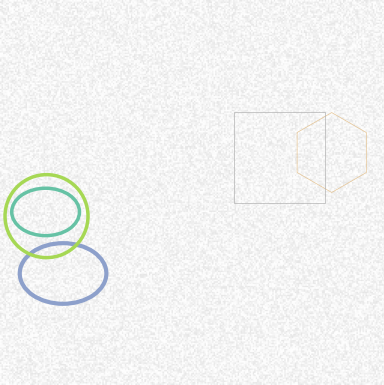[{"shape": "oval", "thickness": 2.5, "radius": 0.44, "center": [0.118, 0.45]}, {"shape": "oval", "thickness": 3, "radius": 0.56, "center": [0.164, 0.29]}, {"shape": "circle", "thickness": 2.5, "radius": 0.54, "center": [0.121, 0.439]}, {"shape": "hexagon", "thickness": 0.5, "radius": 0.52, "center": [0.862, 0.604]}, {"shape": "square", "thickness": 0.5, "radius": 0.59, "center": [0.726, 0.591]}]